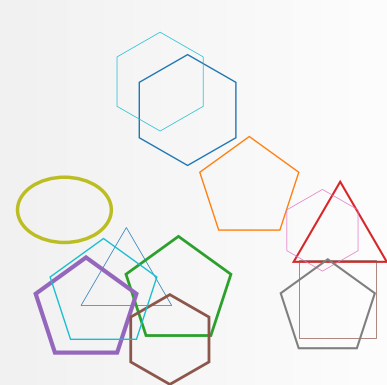[{"shape": "triangle", "thickness": 0.5, "radius": 0.68, "center": [0.326, 0.274]}, {"shape": "hexagon", "thickness": 1, "radius": 0.72, "center": [0.484, 0.714]}, {"shape": "pentagon", "thickness": 1, "radius": 0.67, "center": [0.643, 0.511]}, {"shape": "pentagon", "thickness": 2, "radius": 0.71, "center": [0.461, 0.244]}, {"shape": "triangle", "thickness": 1.5, "radius": 0.69, "center": [0.878, 0.389]}, {"shape": "pentagon", "thickness": 3, "radius": 0.68, "center": [0.222, 0.195]}, {"shape": "hexagon", "thickness": 2, "radius": 0.58, "center": [0.438, 0.118]}, {"shape": "square", "thickness": 0.5, "radius": 0.5, "center": [0.871, 0.223]}, {"shape": "hexagon", "thickness": 0.5, "radius": 0.53, "center": [0.832, 0.402]}, {"shape": "pentagon", "thickness": 1.5, "radius": 0.64, "center": [0.846, 0.199]}, {"shape": "oval", "thickness": 2.5, "radius": 0.61, "center": [0.166, 0.455]}, {"shape": "pentagon", "thickness": 1, "radius": 0.72, "center": [0.267, 0.236]}, {"shape": "hexagon", "thickness": 0.5, "radius": 0.64, "center": [0.413, 0.788]}]